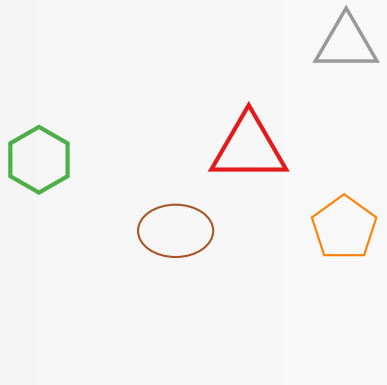[{"shape": "triangle", "thickness": 3, "radius": 0.56, "center": [0.642, 0.615]}, {"shape": "hexagon", "thickness": 3, "radius": 0.43, "center": [0.101, 0.585]}, {"shape": "pentagon", "thickness": 1.5, "radius": 0.44, "center": [0.888, 0.408]}, {"shape": "oval", "thickness": 1.5, "radius": 0.49, "center": [0.453, 0.4]}, {"shape": "triangle", "thickness": 2.5, "radius": 0.46, "center": [0.893, 0.887]}]